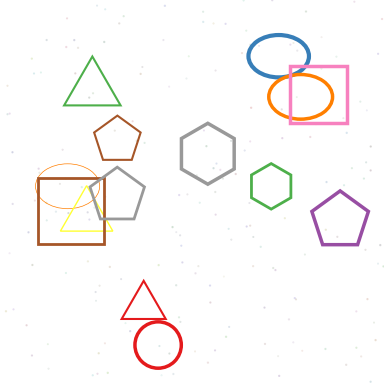[{"shape": "triangle", "thickness": 1.5, "radius": 0.33, "center": [0.373, 0.205]}, {"shape": "circle", "thickness": 2.5, "radius": 0.3, "center": [0.411, 0.104]}, {"shape": "oval", "thickness": 3, "radius": 0.39, "center": [0.724, 0.854]}, {"shape": "triangle", "thickness": 1.5, "radius": 0.42, "center": [0.24, 0.769]}, {"shape": "hexagon", "thickness": 2, "radius": 0.3, "center": [0.704, 0.516]}, {"shape": "pentagon", "thickness": 2.5, "radius": 0.39, "center": [0.883, 0.427]}, {"shape": "oval", "thickness": 2.5, "radius": 0.41, "center": [0.781, 0.748]}, {"shape": "oval", "thickness": 0.5, "radius": 0.42, "center": [0.176, 0.516]}, {"shape": "triangle", "thickness": 1, "radius": 0.39, "center": [0.225, 0.439]}, {"shape": "pentagon", "thickness": 1.5, "radius": 0.32, "center": [0.305, 0.636]}, {"shape": "square", "thickness": 2, "radius": 0.43, "center": [0.185, 0.451]}, {"shape": "square", "thickness": 2.5, "radius": 0.37, "center": [0.827, 0.755]}, {"shape": "hexagon", "thickness": 2.5, "radius": 0.4, "center": [0.54, 0.601]}, {"shape": "pentagon", "thickness": 2, "radius": 0.37, "center": [0.304, 0.491]}]